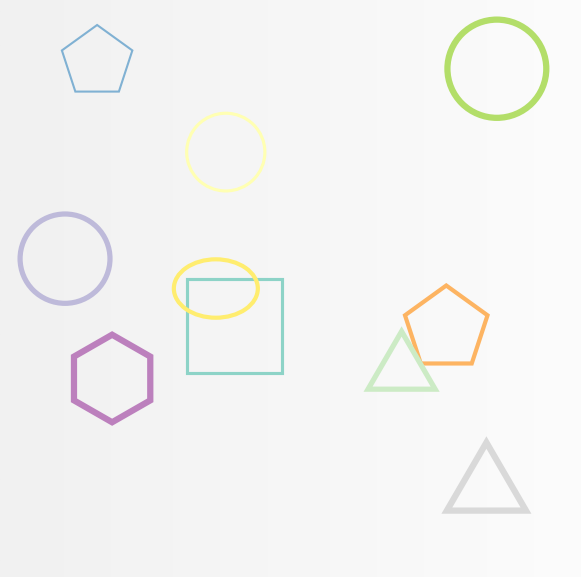[{"shape": "square", "thickness": 1.5, "radius": 0.41, "center": [0.404, 0.435]}, {"shape": "circle", "thickness": 1.5, "radius": 0.34, "center": [0.388, 0.736]}, {"shape": "circle", "thickness": 2.5, "radius": 0.39, "center": [0.112, 0.551]}, {"shape": "pentagon", "thickness": 1, "radius": 0.32, "center": [0.167, 0.892]}, {"shape": "pentagon", "thickness": 2, "radius": 0.37, "center": [0.768, 0.43]}, {"shape": "circle", "thickness": 3, "radius": 0.43, "center": [0.855, 0.88]}, {"shape": "triangle", "thickness": 3, "radius": 0.39, "center": [0.837, 0.154]}, {"shape": "hexagon", "thickness": 3, "radius": 0.38, "center": [0.193, 0.344]}, {"shape": "triangle", "thickness": 2.5, "radius": 0.33, "center": [0.691, 0.359]}, {"shape": "oval", "thickness": 2, "radius": 0.36, "center": [0.371, 0.5]}]